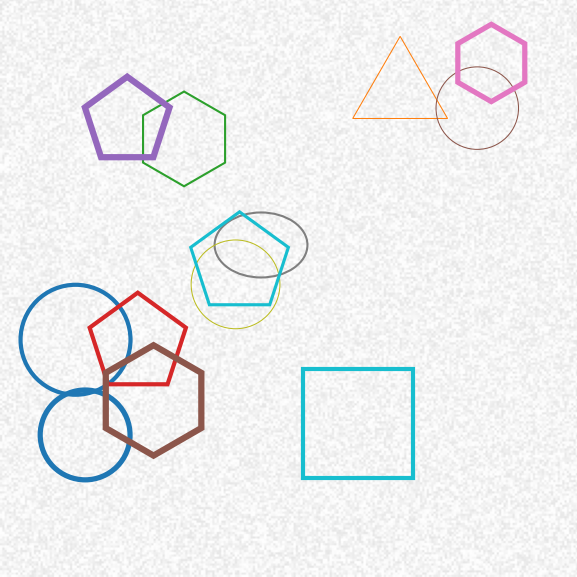[{"shape": "circle", "thickness": 2.5, "radius": 0.39, "center": [0.147, 0.246]}, {"shape": "circle", "thickness": 2, "radius": 0.48, "center": [0.131, 0.411]}, {"shape": "triangle", "thickness": 0.5, "radius": 0.47, "center": [0.693, 0.841]}, {"shape": "hexagon", "thickness": 1, "radius": 0.41, "center": [0.319, 0.759]}, {"shape": "pentagon", "thickness": 2, "radius": 0.44, "center": [0.239, 0.405]}, {"shape": "pentagon", "thickness": 3, "radius": 0.39, "center": [0.22, 0.789]}, {"shape": "circle", "thickness": 0.5, "radius": 0.36, "center": [0.826, 0.812]}, {"shape": "hexagon", "thickness": 3, "radius": 0.48, "center": [0.266, 0.306]}, {"shape": "hexagon", "thickness": 2.5, "radius": 0.33, "center": [0.851, 0.89]}, {"shape": "oval", "thickness": 1, "radius": 0.4, "center": [0.452, 0.575]}, {"shape": "circle", "thickness": 0.5, "radius": 0.38, "center": [0.408, 0.507]}, {"shape": "pentagon", "thickness": 1.5, "radius": 0.44, "center": [0.415, 0.543]}, {"shape": "square", "thickness": 2, "radius": 0.47, "center": [0.62, 0.266]}]